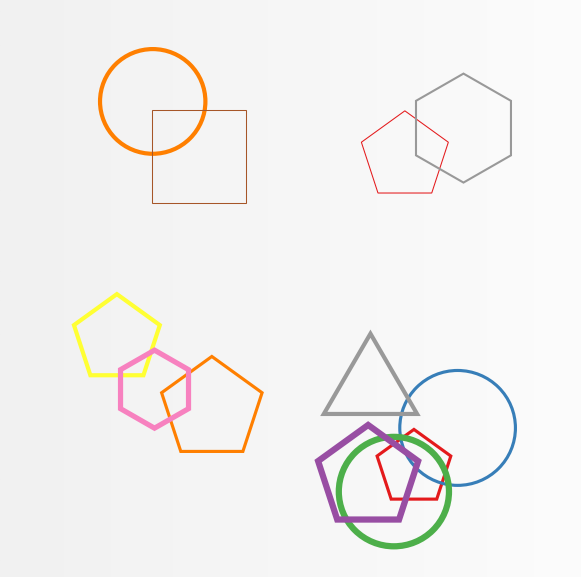[{"shape": "pentagon", "thickness": 0.5, "radius": 0.39, "center": [0.697, 0.729]}, {"shape": "pentagon", "thickness": 1.5, "radius": 0.33, "center": [0.712, 0.189]}, {"shape": "circle", "thickness": 1.5, "radius": 0.5, "center": [0.787, 0.258]}, {"shape": "circle", "thickness": 3, "radius": 0.47, "center": [0.678, 0.148]}, {"shape": "pentagon", "thickness": 3, "radius": 0.45, "center": [0.633, 0.173]}, {"shape": "pentagon", "thickness": 1.5, "radius": 0.45, "center": [0.364, 0.291]}, {"shape": "circle", "thickness": 2, "radius": 0.45, "center": [0.263, 0.823]}, {"shape": "pentagon", "thickness": 2, "radius": 0.39, "center": [0.201, 0.412]}, {"shape": "square", "thickness": 0.5, "radius": 0.4, "center": [0.342, 0.728]}, {"shape": "hexagon", "thickness": 2.5, "radius": 0.34, "center": [0.266, 0.325]}, {"shape": "triangle", "thickness": 2, "radius": 0.46, "center": [0.637, 0.329]}, {"shape": "hexagon", "thickness": 1, "radius": 0.47, "center": [0.797, 0.777]}]